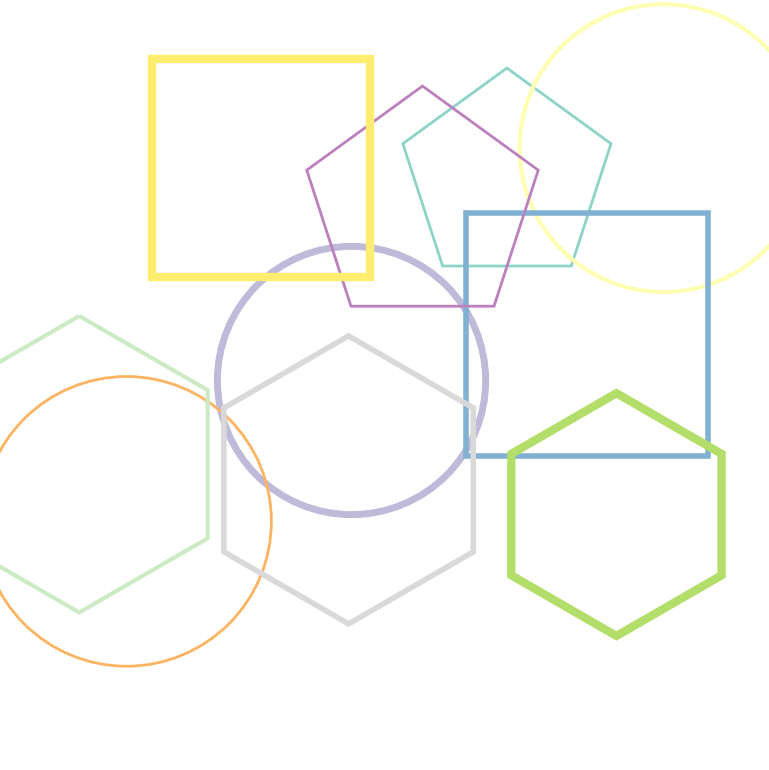[{"shape": "pentagon", "thickness": 1, "radius": 0.71, "center": [0.658, 0.77]}, {"shape": "circle", "thickness": 1.5, "radius": 0.93, "center": [0.862, 0.808]}, {"shape": "circle", "thickness": 2.5, "radius": 0.87, "center": [0.457, 0.506]}, {"shape": "square", "thickness": 2, "radius": 0.79, "center": [0.762, 0.566]}, {"shape": "circle", "thickness": 1, "radius": 0.94, "center": [0.164, 0.323]}, {"shape": "hexagon", "thickness": 3, "radius": 0.79, "center": [0.801, 0.332]}, {"shape": "hexagon", "thickness": 2, "radius": 0.93, "center": [0.453, 0.377]}, {"shape": "pentagon", "thickness": 1, "radius": 0.79, "center": [0.549, 0.73]}, {"shape": "hexagon", "thickness": 1.5, "radius": 0.96, "center": [0.103, 0.397]}, {"shape": "square", "thickness": 3, "radius": 0.71, "center": [0.339, 0.782]}]